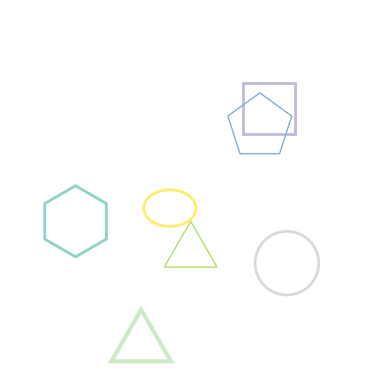[{"shape": "hexagon", "thickness": 2, "radius": 0.46, "center": [0.196, 0.425]}, {"shape": "square", "thickness": 2, "radius": 0.33, "center": [0.699, 0.719]}, {"shape": "pentagon", "thickness": 1, "radius": 0.44, "center": [0.675, 0.671]}, {"shape": "triangle", "thickness": 1, "radius": 0.4, "center": [0.495, 0.346]}, {"shape": "circle", "thickness": 2, "radius": 0.41, "center": [0.745, 0.316]}, {"shape": "triangle", "thickness": 3, "radius": 0.45, "center": [0.367, 0.106]}, {"shape": "oval", "thickness": 2, "radius": 0.34, "center": [0.441, 0.459]}]